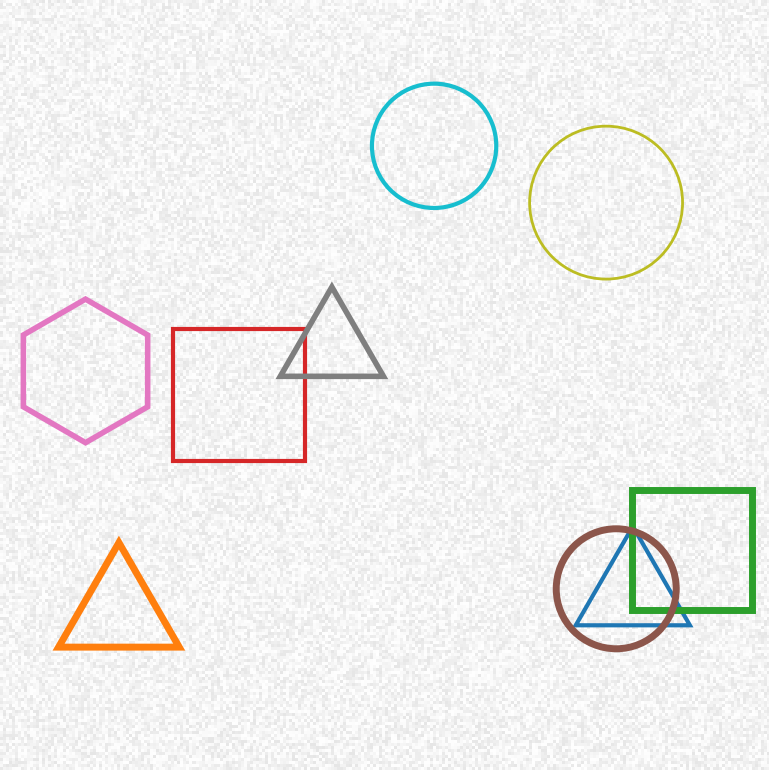[{"shape": "triangle", "thickness": 1.5, "radius": 0.43, "center": [0.822, 0.231]}, {"shape": "triangle", "thickness": 2.5, "radius": 0.45, "center": [0.154, 0.205]}, {"shape": "square", "thickness": 2.5, "radius": 0.39, "center": [0.899, 0.286]}, {"shape": "square", "thickness": 1.5, "radius": 0.43, "center": [0.311, 0.487]}, {"shape": "circle", "thickness": 2.5, "radius": 0.39, "center": [0.8, 0.235]}, {"shape": "hexagon", "thickness": 2, "radius": 0.47, "center": [0.111, 0.518]}, {"shape": "triangle", "thickness": 2, "radius": 0.39, "center": [0.431, 0.55]}, {"shape": "circle", "thickness": 1, "radius": 0.5, "center": [0.787, 0.737]}, {"shape": "circle", "thickness": 1.5, "radius": 0.4, "center": [0.564, 0.811]}]